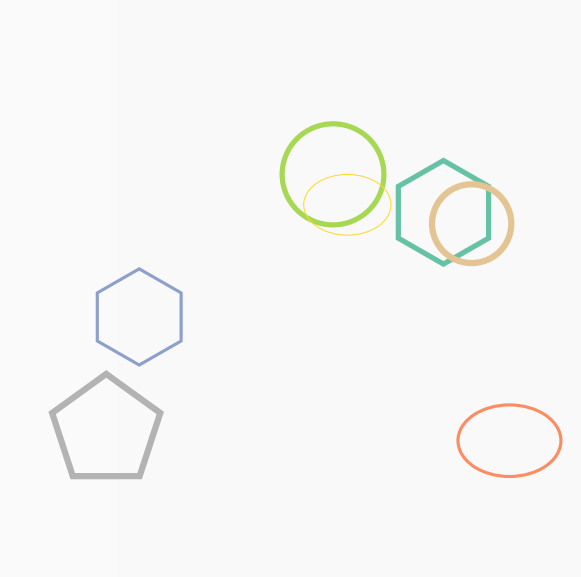[{"shape": "hexagon", "thickness": 2.5, "radius": 0.45, "center": [0.763, 0.632]}, {"shape": "oval", "thickness": 1.5, "radius": 0.44, "center": [0.876, 0.236]}, {"shape": "hexagon", "thickness": 1.5, "radius": 0.42, "center": [0.239, 0.45]}, {"shape": "circle", "thickness": 2.5, "radius": 0.44, "center": [0.573, 0.697]}, {"shape": "oval", "thickness": 0.5, "radius": 0.38, "center": [0.598, 0.645]}, {"shape": "circle", "thickness": 3, "radius": 0.34, "center": [0.811, 0.612]}, {"shape": "pentagon", "thickness": 3, "radius": 0.49, "center": [0.183, 0.254]}]